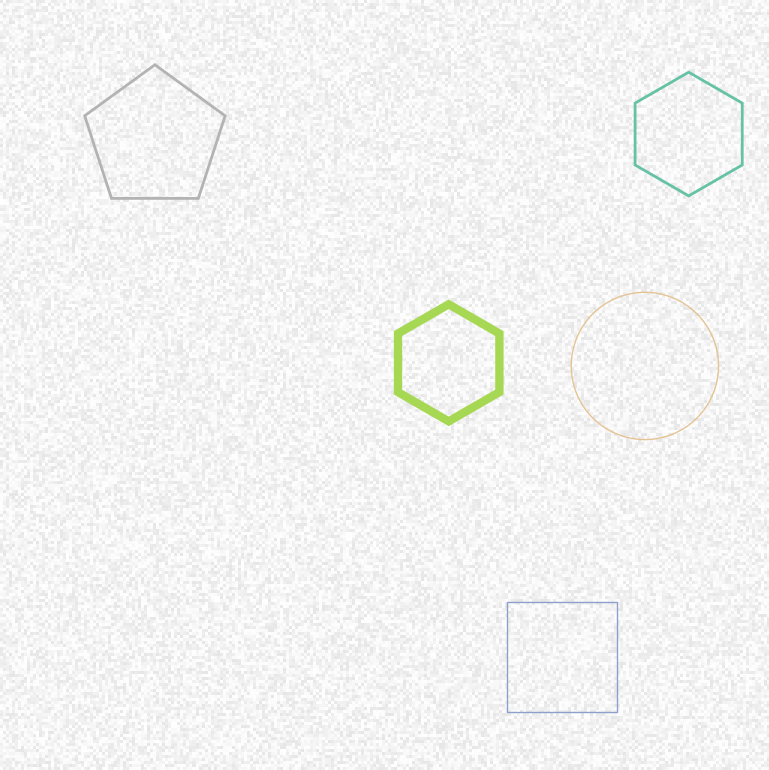[{"shape": "hexagon", "thickness": 1, "radius": 0.4, "center": [0.894, 0.826]}, {"shape": "square", "thickness": 0.5, "radius": 0.36, "center": [0.73, 0.147]}, {"shape": "hexagon", "thickness": 3, "radius": 0.38, "center": [0.583, 0.529]}, {"shape": "circle", "thickness": 0.5, "radius": 0.48, "center": [0.838, 0.525]}, {"shape": "pentagon", "thickness": 1, "radius": 0.48, "center": [0.201, 0.82]}]